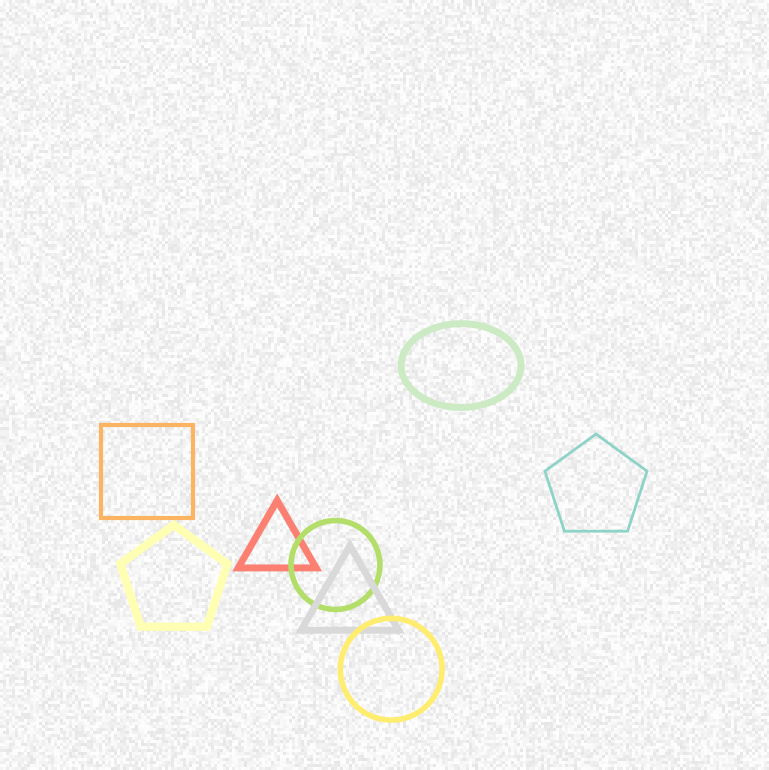[{"shape": "pentagon", "thickness": 1, "radius": 0.35, "center": [0.774, 0.367]}, {"shape": "pentagon", "thickness": 3, "radius": 0.37, "center": [0.226, 0.245]}, {"shape": "triangle", "thickness": 2.5, "radius": 0.29, "center": [0.36, 0.292]}, {"shape": "square", "thickness": 1.5, "radius": 0.3, "center": [0.191, 0.388]}, {"shape": "circle", "thickness": 2, "radius": 0.29, "center": [0.436, 0.266]}, {"shape": "triangle", "thickness": 2.5, "radius": 0.37, "center": [0.454, 0.218]}, {"shape": "oval", "thickness": 2.5, "radius": 0.39, "center": [0.599, 0.525]}, {"shape": "circle", "thickness": 2, "radius": 0.33, "center": [0.508, 0.131]}]